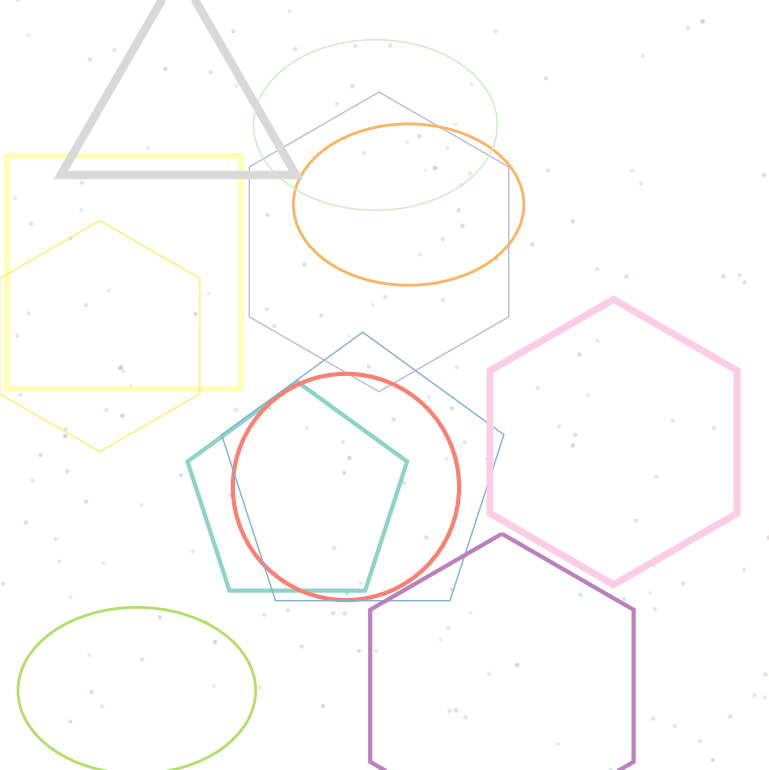[{"shape": "pentagon", "thickness": 1.5, "radius": 0.75, "center": [0.386, 0.354]}, {"shape": "square", "thickness": 2, "radius": 0.76, "center": [0.161, 0.646]}, {"shape": "hexagon", "thickness": 0.5, "radius": 0.97, "center": [0.492, 0.686]}, {"shape": "circle", "thickness": 1.5, "radius": 0.73, "center": [0.449, 0.368]}, {"shape": "pentagon", "thickness": 0.5, "radius": 0.96, "center": [0.471, 0.376]}, {"shape": "oval", "thickness": 1, "radius": 0.75, "center": [0.531, 0.734]}, {"shape": "oval", "thickness": 1, "radius": 0.77, "center": [0.178, 0.103]}, {"shape": "hexagon", "thickness": 2.5, "radius": 0.93, "center": [0.797, 0.426]}, {"shape": "triangle", "thickness": 3, "radius": 0.88, "center": [0.232, 0.861]}, {"shape": "hexagon", "thickness": 1.5, "radius": 0.99, "center": [0.652, 0.109]}, {"shape": "oval", "thickness": 0.5, "radius": 0.79, "center": [0.488, 0.838]}, {"shape": "hexagon", "thickness": 0.5, "radius": 0.75, "center": [0.13, 0.563]}]